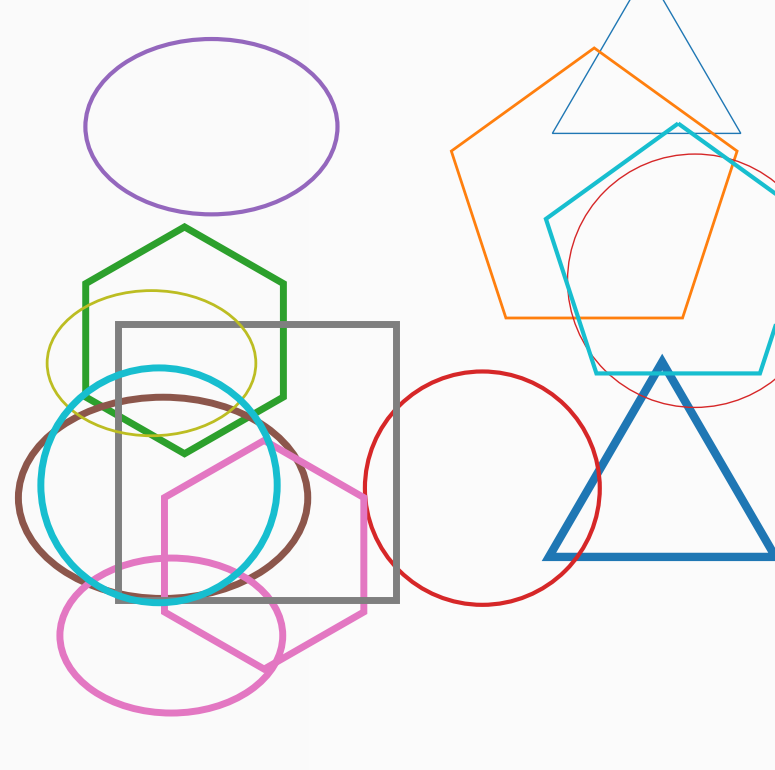[{"shape": "triangle", "thickness": 0.5, "radius": 0.7, "center": [0.834, 0.897]}, {"shape": "triangle", "thickness": 3, "radius": 0.84, "center": [0.854, 0.361]}, {"shape": "pentagon", "thickness": 1, "radius": 0.97, "center": [0.767, 0.744]}, {"shape": "hexagon", "thickness": 2.5, "radius": 0.74, "center": [0.238, 0.558]}, {"shape": "circle", "thickness": 0.5, "radius": 0.82, "center": [0.897, 0.635]}, {"shape": "circle", "thickness": 1.5, "radius": 0.76, "center": [0.622, 0.366]}, {"shape": "oval", "thickness": 1.5, "radius": 0.81, "center": [0.273, 0.835]}, {"shape": "oval", "thickness": 2.5, "radius": 0.93, "center": [0.21, 0.353]}, {"shape": "oval", "thickness": 2.5, "radius": 0.72, "center": [0.221, 0.175]}, {"shape": "hexagon", "thickness": 2.5, "radius": 0.74, "center": [0.341, 0.28]}, {"shape": "square", "thickness": 2.5, "radius": 0.9, "center": [0.332, 0.4]}, {"shape": "oval", "thickness": 1, "radius": 0.67, "center": [0.195, 0.528]}, {"shape": "pentagon", "thickness": 1.5, "radius": 0.9, "center": [0.875, 0.66]}, {"shape": "circle", "thickness": 2.5, "radius": 0.76, "center": [0.205, 0.37]}]